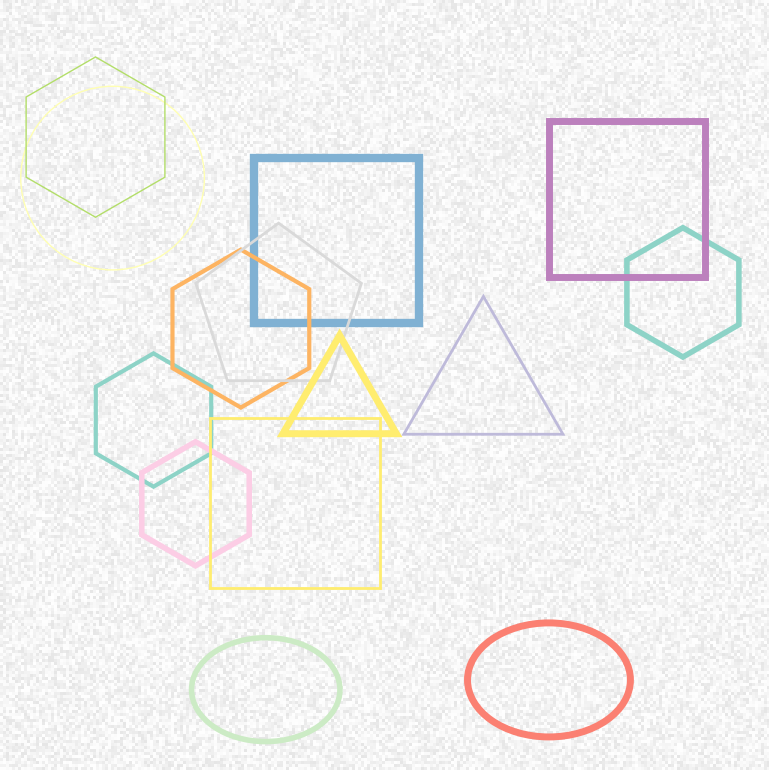[{"shape": "hexagon", "thickness": 1.5, "radius": 0.43, "center": [0.199, 0.455]}, {"shape": "hexagon", "thickness": 2, "radius": 0.42, "center": [0.887, 0.62]}, {"shape": "circle", "thickness": 0.5, "radius": 0.6, "center": [0.146, 0.769]}, {"shape": "triangle", "thickness": 1, "radius": 0.6, "center": [0.628, 0.496]}, {"shape": "oval", "thickness": 2.5, "radius": 0.53, "center": [0.713, 0.117]}, {"shape": "square", "thickness": 3, "radius": 0.53, "center": [0.437, 0.688]}, {"shape": "hexagon", "thickness": 1.5, "radius": 0.51, "center": [0.313, 0.573]}, {"shape": "hexagon", "thickness": 0.5, "radius": 0.52, "center": [0.124, 0.822]}, {"shape": "hexagon", "thickness": 2, "radius": 0.4, "center": [0.254, 0.346]}, {"shape": "pentagon", "thickness": 1, "radius": 0.57, "center": [0.362, 0.597]}, {"shape": "square", "thickness": 2.5, "radius": 0.51, "center": [0.814, 0.742]}, {"shape": "oval", "thickness": 2, "radius": 0.48, "center": [0.345, 0.104]}, {"shape": "square", "thickness": 1, "radius": 0.55, "center": [0.383, 0.347]}, {"shape": "triangle", "thickness": 2.5, "radius": 0.43, "center": [0.441, 0.479]}]